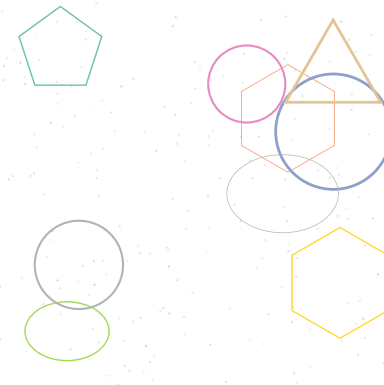[{"shape": "pentagon", "thickness": 1, "radius": 0.56, "center": [0.157, 0.87]}, {"shape": "hexagon", "thickness": 0.5, "radius": 0.7, "center": [0.748, 0.692]}, {"shape": "circle", "thickness": 2, "radius": 0.75, "center": [0.866, 0.658]}, {"shape": "circle", "thickness": 1.5, "radius": 0.5, "center": [0.641, 0.782]}, {"shape": "oval", "thickness": 1, "radius": 0.55, "center": [0.174, 0.14]}, {"shape": "hexagon", "thickness": 1, "radius": 0.72, "center": [0.883, 0.265]}, {"shape": "triangle", "thickness": 2, "radius": 0.71, "center": [0.865, 0.806]}, {"shape": "circle", "thickness": 1.5, "radius": 0.57, "center": [0.205, 0.312]}, {"shape": "oval", "thickness": 0.5, "radius": 0.72, "center": [0.734, 0.497]}]